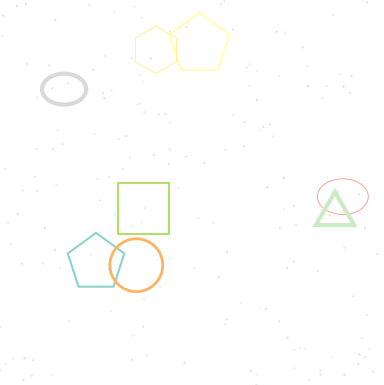[{"shape": "pentagon", "thickness": 1.5, "radius": 0.39, "center": [0.249, 0.318]}, {"shape": "pentagon", "thickness": 1.5, "radius": 0.41, "center": [0.518, 0.885]}, {"shape": "oval", "thickness": 0.5, "radius": 0.33, "center": [0.89, 0.489]}, {"shape": "circle", "thickness": 2, "radius": 0.34, "center": [0.354, 0.311]}, {"shape": "square", "thickness": 1.5, "radius": 0.33, "center": [0.372, 0.459]}, {"shape": "oval", "thickness": 3, "radius": 0.29, "center": [0.167, 0.768]}, {"shape": "triangle", "thickness": 3, "radius": 0.29, "center": [0.87, 0.444]}, {"shape": "hexagon", "thickness": 0.5, "radius": 0.31, "center": [0.405, 0.871]}]